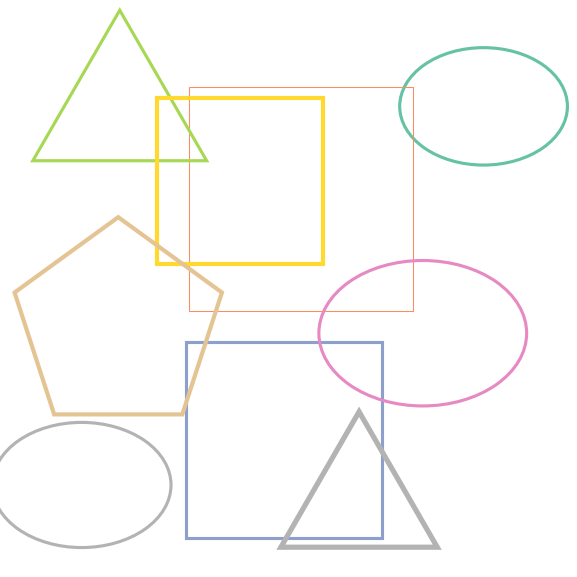[{"shape": "oval", "thickness": 1.5, "radius": 0.73, "center": [0.837, 0.815]}, {"shape": "square", "thickness": 0.5, "radius": 0.97, "center": [0.521, 0.655]}, {"shape": "square", "thickness": 1.5, "radius": 0.85, "center": [0.491, 0.237]}, {"shape": "oval", "thickness": 1.5, "radius": 0.9, "center": [0.732, 0.422]}, {"shape": "triangle", "thickness": 1.5, "radius": 0.87, "center": [0.207, 0.808]}, {"shape": "square", "thickness": 2, "radius": 0.72, "center": [0.416, 0.686]}, {"shape": "pentagon", "thickness": 2, "radius": 0.94, "center": [0.205, 0.434]}, {"shape": "triangle", "thickness": 2.5, "radius": 0.78, "center": [0.622, 0.13]}, {"shape": "oval", "thickness": 1.5, "radius": 0.77, "center": [0.141, 0.159]}]